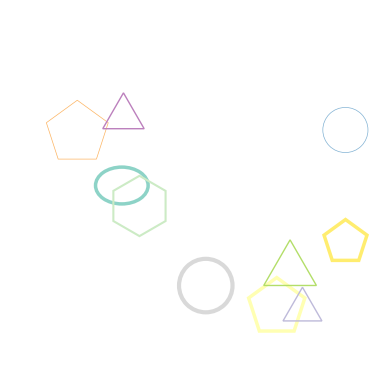[{"shape": "oval", "thickness": 2.5, "radius": 0.34, "center": [0.316, 0.518]}, {"shape": "pentagon", "thickness": 2.5, "radius": 0.38, "center": [0.719, 0.202]}, {"shape": "triangle", "thickness": 1, "radius": 0.29, "center": [0.786, 0.196]}, {"shape": "circle", "thickness": 0.5, "radius": 0.29, "center": [0.897, 0.662]}, {"shape": "pentagon", "thickness": 0.5, "radius": 0.42, "center": [0.201, 0.655]}, {"shape": "triangle", "thickness": 1, "radius": 0.39, "center": [0.753, 0.298]}, {"shape": "circle", "thickness": 3, "radius": 0.35, "center": [0.534, 0.258]}, {"shape": "triangle", "thickness": 1, "radius": 0.31, "center": [0.321, 0.697]}, {"shape": "hexagon", "thickness": 1.5, "radius": 0.39, "center": [0.362, 0.465]}, {"shape": "pentagon", "thickness": 2.5, "radius": 0.29, "center": [0.897, 0.371]}]